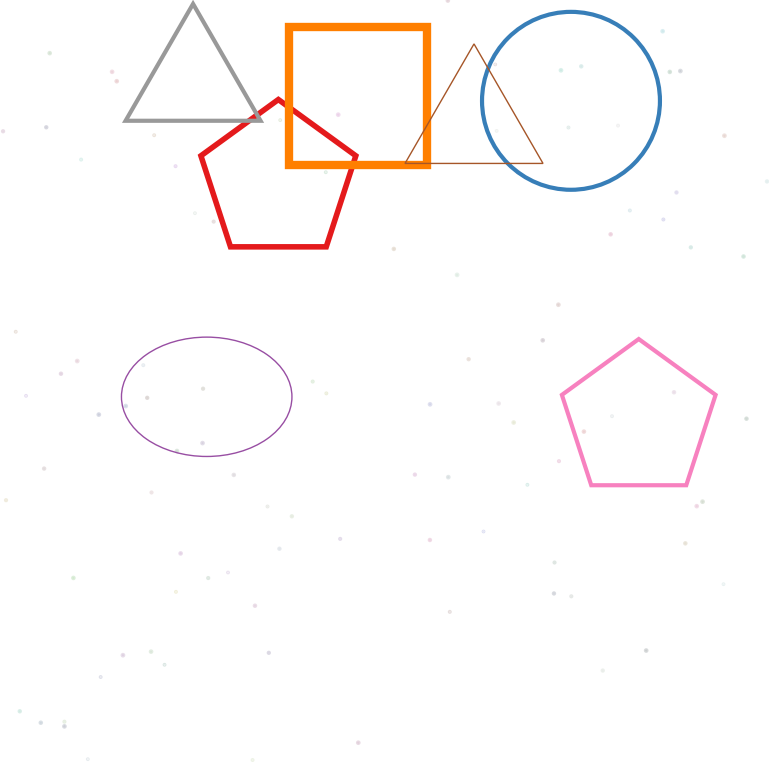[{"shape": "pentagon", "thickness": 2, "radius": 0.53, "center": [0.362, 0.765]}, {"shape": "circle", "thickness": 1.5, "radius": 0.58, "center": [0.742, 0.869]}, {"shape": "oval", "thickness": 0.5, "radius": 0.55, "center": [0.268, 0.485]}, {"shape": "square", "thickness": 3, "radius": 0.45, "center": [0.465, 0.875]}, {"shape": "triangle", "thickness": 0.5, "radius": 0.52, "center": [0.616, 0.839]}, {"shape": "pentagon", "thickness": 1.5, "radius": 0.52, "center": [0.83, 0.455]}, {"shape": "triangle", "thickness": 1.5, "radius": 0.51, "center": [0.251, 0.894]}]